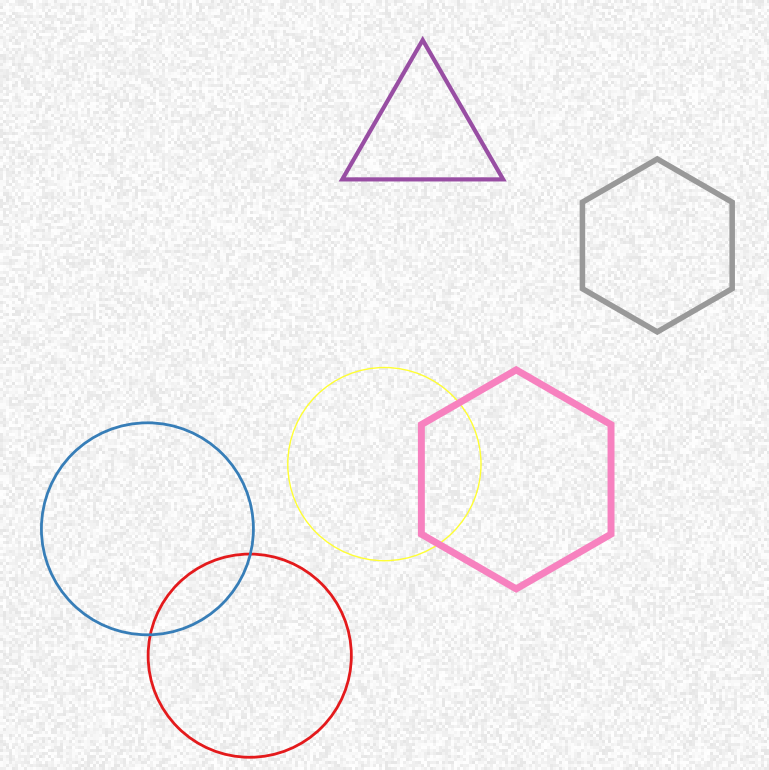[{"shape": "circle", "thickness": 1, "radius": 0.66, "center": [0.324, 0.148]}, {"shape": "circle", "thickness": 1, "radius": 0.69, "center": [0.191, 0.313]}, {"shape": "triangle", "thickness": 1.5, "radius": 0.6, "center": [0.549, 0.827]}, {"shape": "circle", "thickness": 0.5, "radius": 0.63, "center": [0.499, 0.397]}, {"shape": "hexagon", "thickness": 2.5, "radius": 0.71, "center": [0.67, 0.377]}, {"shape": "hexagon", "thickness": 2, "radius": 0.56, "center": [0.854, 0.681]}]